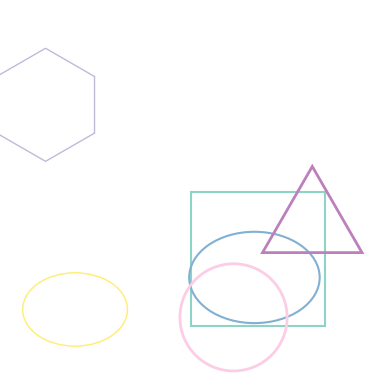[{"shape": "square", "thickness": 1.5, "radius": 0.87, "center": [0.671, 0.328]}, {"shape": "hexagon", "thickness": 1, "radius": 0.73, "center": [0.118, 0.728]}, {"shape": "oval", "thickness": 1.5, "radius": 0.85, "center": [0.661, 0.279]}, {"shape": "circle", "thickness": 2, "radius": 0.7, "center": [0.607, 0.176]}, {"shape": "triangle", "thickness": 2, "radius": 0.75, "center": [0.811, 0.418]}, {"shape": "oval", "thickness": 1, "radius": 0.68, "center": [0.195, 0.196]}]